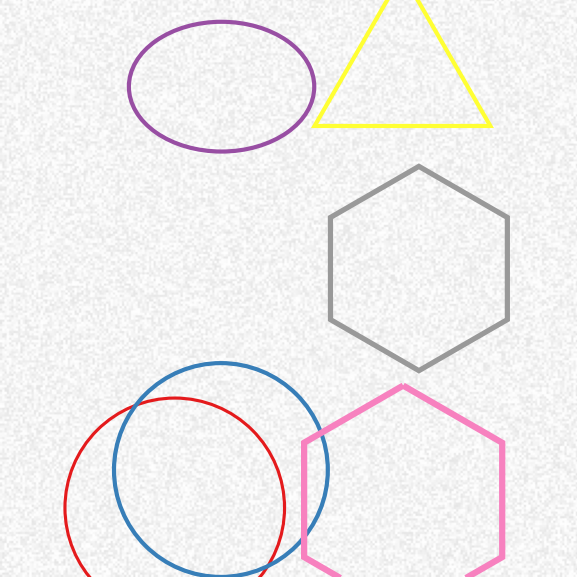[{"shape": "circle", "thickness": 1.5, "radius": 0.95, "center": [0.303, 0.12]}, {"shape": "circle", "thickness": 2, "radius": 0.93, "center": [0.383, 0.185]}, {"shape": "oval", "thickness": 2, "radius": 0.8, "center": [0.384, 0.849]}, {"shape": "triangle", "thickness": 2, "radius": 0.88, "center": [0.697, 0.869]}, {"shape": "hexagon", "thickness": 3, "radius": 0.99, "center": [0.698, 0.133]}, {"shape": "hexagon", "thickness": 2.5, "radius": 0.88, "center": [0.725, 0.534]}]